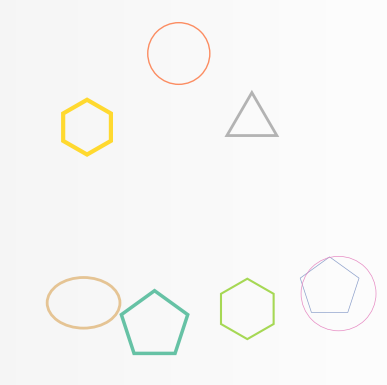[{"shape": "pentagon", "thickness": 2.5, "radius": 0.45, "center": [0.399, 0.155]}, {"shape": "circle", "thickness": 1, "radius": 0.4, "center": [0.461, 0.861]}, {"shape": "pentagon", "thickness": 0.5, "radius": 0.4, "center": [0.851, 0.253]}, {"shape": "circle", "thickness": 0.5, "radius": 0.48, "center": [0.874, 0.237]}, {"shape": "hexagon", "thickness": 1.5, "radius": 0.39, "center": [0.638, 0.198]}, {"shape": "hexagon", "thickness": 3, "radius": 0.36, "center": [0.225, 0.67]}, {"shape": "oval", "thickness": 2, "radius": 0.47, "center": [0.216, 0.213]}, {"shape": "triangle", "thickness": 2, "radius": 0.37, "center": [0.65, 0.685]}]